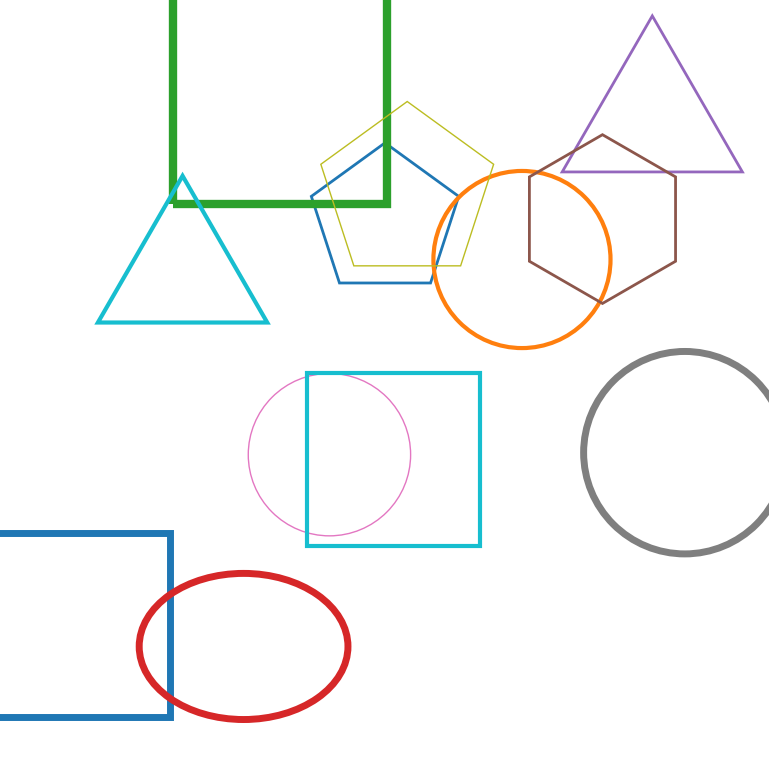[{"shape": "square", "thickness": 2.5, "radius": 0.6, "center": [0.102, 0.189]}, {"shape": "pentagon", "thickness": 1, "radius": 0.5, "center": [0.5, 0.714]}, {"shape": "circle", "thickness": 1.5, "radius": 0.58, "center": [0.678, 0.663]}, {"shape": "square", "thickness": 3, "radius": 0.69, "center": [0.364, 0.873]}, {"shape": "oval", "thickness": 2.5, "radius": 0.68, "center": [0.316, 0.16]}, {"shape": "triangle", "thickness": 1, "radius": 0.68, "center": [0.847, 0.844]}, {"shape": "hexagon", "thickness": 1, "radius": 0.55, "center": [0.782, 0.715]}, {"shape": "circle", "thickness": 0.5, "radius": 0.53, "center": [0.428, 0.41]}, {"shape": "circle", "thickness": 2.5, "radius": 0.66, "center": [0.889, 0.412]}, {"shape": "pentagon", "thickness": 0.5, "radius": 0.59, "center": [0.529, 0.75]}, {"shape": "square", "thickness": 1.5, "radius": 0.56, "center": [0.511, 0.403]}, {"shape": "triangle", "thickness": 1.5, "radius": 0.63, "center": [0.237, 0.645]}]